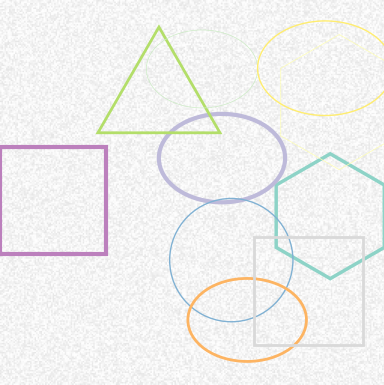[{"shape": "hexagon", "thickness": 2.5, "radius": 0.81, "center": [0.858, 0.438]}, {"shape": "hexagon", "thickness": 0.5, "radius": 0.88, "center": [0.881, 0.735]}, {"shape": "oval", "thickness": 3, "radius": 0.82, "center": [0.577, 0.589]}, {"shape": "circle", "thickness": 1, "radius": 0.8, "center": [0.601, 0.324]}, {"shape": "oval", "thickness": 2, "radius": 0.77, "center": [0.642, 0.169]}, {"shape": "triangle", "thickness": 2, "radius": 0.92, "center": [0.413, 0.747]}, {"shape": "square", "thickness": 2, "radius": 0.7, "center": [0.801, 0.244]}, {"shape": "square", "thickness": 3, "radius": 0.69, "center": [0.138, 0.479]}, {"shape": "oval", "thickness": 0.5, "radius": 0.72, "center": [0.525, 0.821]}, {"shape": "oval", "thickness": 1, "radius": 0.88, "center": [0.845, 0.823]}]